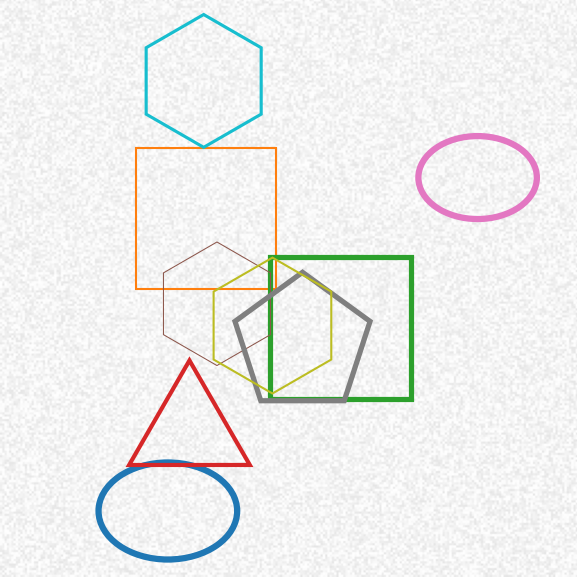[{"shape": "oval", "thickness": 3, "radius": 0.6, "center": [0.291, 0.114]}, {"shape": "square", "thickness": 1, "radius": 0.61, "center": [0.356, 0.621]}, {"shape": "square", "thickness": 2.5, "radius": 0.61, "center": [0.59, 0.431]}, {"shape": "triangle", "thickness": 2, "radius": 0.6, "center": [0.328, 0.254]}, {"shape": "hexagon", "thickness": 0.5, "radius": 0.53, "center": [0.376, 0.473]}, {"shape": "oval", "thickness": 3, "radius": 0.51, "center": [0.827, 0.692]}, {"shape": "pentagon", "thickness": 2.5, "radius": 0.61, "center": [0.524, 0.405]}, {"shape": "hexagon", "thickness": 1, "radius": 0.59, "center": [0.472, 0.435]}, {"shape": "hexagon", "thickness": 1.5, "radius": 0.57, "center": [0.353, 0.859]}]